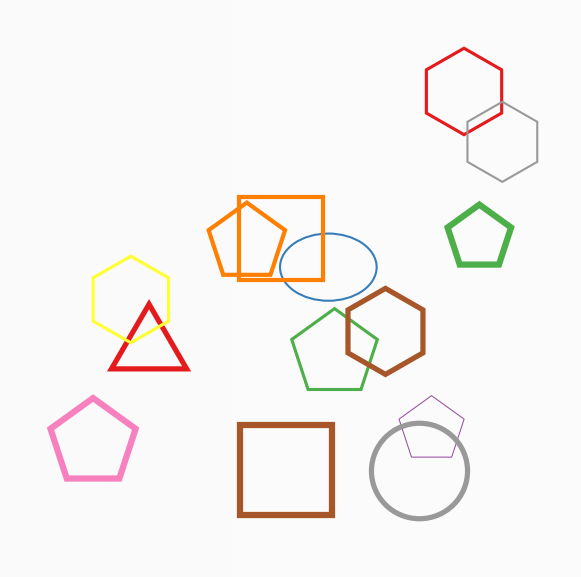[{"shape": "hexagon", "thickness": 1.5, "radius": 0.37, "center": [0.798, 0.841]}, {"shape": "triangle", "thickness": 2.5, "radius": 0.37, "center": [0.256, 0.398]}, {"shape": "oval", "thickness": 1, "radius": 0.42, "center": [0.565, 0.537]}, {"shape": "pentagon", "thickness": 3, "radius": 0.29, "center": [0.825, 0.587]}, {"shape": "pentagon", "thickness": 1.5, "radius": 0.39, "center": [0.576, 0.387]}, {"shape": "pentagon", "thickness": 0.5, "radius": 0.29, "center": [0.742, 0.255]}, {"shape": "pentagon", "thickness": 2, "radius": 0.35, "center": [0.425, 0.579]}, {"shape": "square", "thickness": 2, "radius": 0.36, "center": [0.483, 0.586]}, {"shape": "hexagon", "thickness": 1.5, "radius": 0.37, "center": [0.225, 0.481]}, {"shape": "square", "thickness": 3, "radius": 0.39, "center": [0.492, 0.186]}, {"shape": "hexagon", "thickness": 2.5, "radius": 0.37, "center": [0.663, 0.425]}, {"shape": "pentagon", "thickness": 3, "radius": 0.38, "center": [0.16, 0.233]}, {"shape": "hexagon", "thickness": 1, "radius": 0.35, "center": [0.864, 0.754]}, {"shape": "circle", "thickness": 2.5, "radius": 0.41, "center": [0.722, 0.184]}]